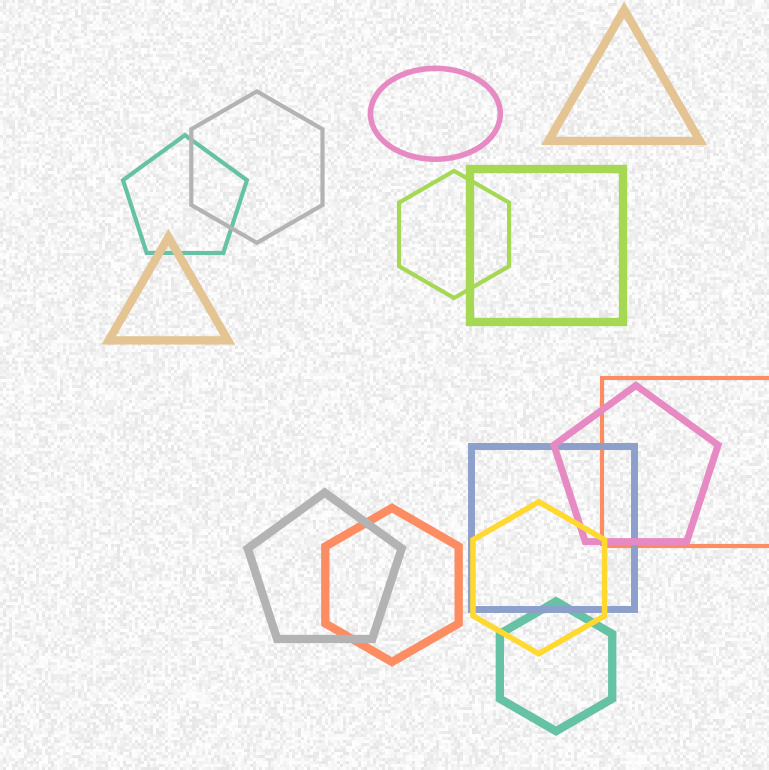[{"shape": "hexagon", "thickness": 3, "radius": 0.42, "center": [0.722, 0.135]}, {"shape": "pentagon", "thickness": 1.5, "radius": 0.42, "center": [0.24, 0.74]}, {"shape": "square", "thickness": 1.5, "radius": 0.55, "center": [0.892, 0.4]}, {"shape": "hexagon", "thickness": 3, "radius": 0.5, "center": [0.509, 0.24]}, {"shape": "square", "thickness": 2.5, "radius": 0.53, "center": [0.717, 0.315]}, {"shape": "oval", "thickness": 2, "radius": 0.42, "center": [0.565, 0.852]}, {"shape": "pentagon", "thickness": 2.5, "radius": 0.56, "center": [0.826, 0.387]}, {"shape": "square", "thickness": 3, "radius": 0.5, "center": [0.709, 0.681]}, {"shape": "hexagon", "thickness": 1.5, "radius": 0.41, "center": [0.59, 0.696]}, {"shape": "hexagon", "thickness": 2, "radius": 0.49, "center": [0.7, 0.25]}, {"shape": "triangle", "thickness": 3, "radius": 0.45, "center": [0.219, 0.603]}, {"shape": "triangle", "thickness": 3, "radius": 0.57, "center": [0.811, 0.874]}, {"shape": "pentagon", "thickness": 3, "radius": 0.53, "center": [0.422, 0.255]}, {"shape": "hexagon", "thickness": 1.5, "radius": 0.49, "center": [0.334, 0.783]}]